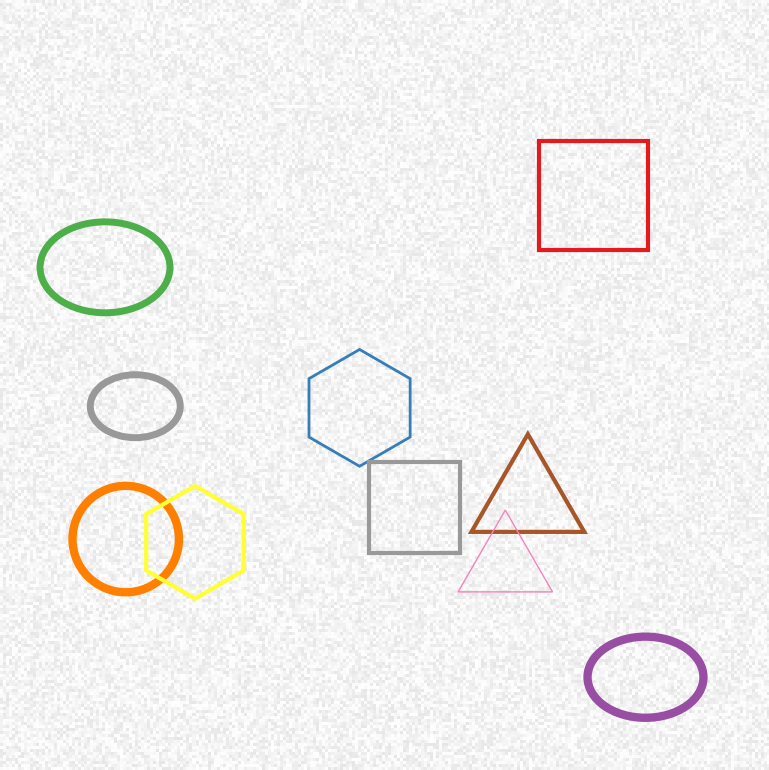[{"shape": "square", "thickness": 1.5, "radius": 0.35, "center": [0.771, 0.746]}, {"shape": "hexagon", "thickness": 1, "radius": 0.38, "center": [0.467, 0.47]}, {"shape": "oval", "thickness": 2.5, "radius": 0.42, "center": [0.136, 0.653]}, {"shape": "oval", "thickness": 3, "radius": 0.38, "center": [0.838, 0.12]}, {"shape": "circle", "thickness": 3, "radius": 0.35, "center": [0.163, 0.3]}, {"shape": "hexagon", "thickness": 1.5, "radius": 0.37, "center": [0.253, 0.296]}, {"shape": "triangle", "thickness": 1.5, "radius": 0.42, "center": [0.686, 0.352]}, {"shape": "triangle", "thickness": 0.5, "radius": 0.35, "center": [0.656, 0.267]}, {"shape": "oval", "thickness": 2.5, "radius": 0.29, "center": [0.176, 0.472]}, {"shape": "square", "thickness": 1.5, "radius": 0.3, "center": [0.538, 0.341]}]